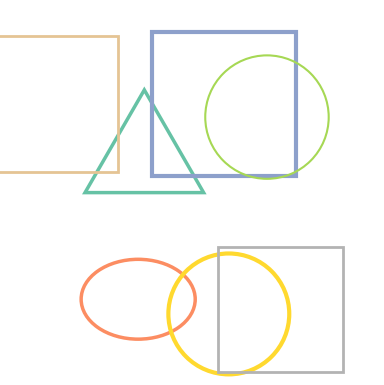[{"shape": "triangle", "thickness": 2.5, "radius": 0.89, "center": [0.375, 0.589]}, {"shape": "oval", "thickness": 2.5, "radius": 0.74, "center": [0.359, 0.223]}, {"shape": "square", "thickness": 3, "radius": 0.94, "center": [0.582, 0.73]}, {"shape": "circle", "thickness": 1.5, "radius": 0.8, "center": [0.693, 0.696]}, {"shape": "circle", "thickness": 3, "radius": 0.78, "center": [0.594, 0.185]}, {"shape": "square", "thickness": 2, "radius": 0.88, "center": [0.13, 0.73]}, {"shape": "square", "thickness": 2, "radius": 0.81, "center": [0.729, 0.195]}]